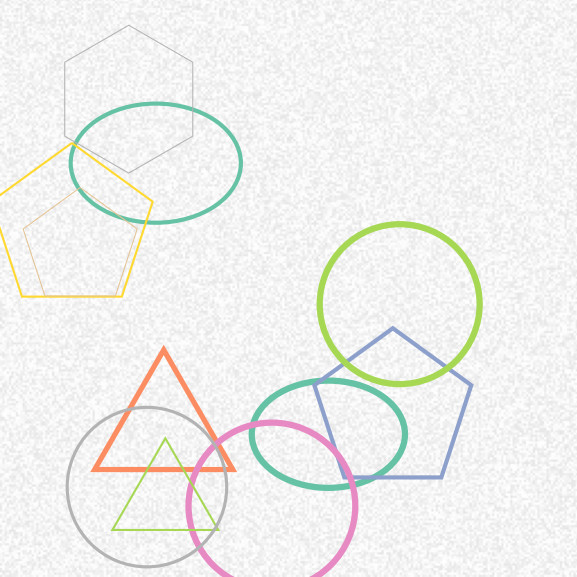[{"shape": "oval", "thickness": 3, "radius": 0.66, "center": [0.569, 0.247]}, {"shape": "oval", "thickness": 2, "radius": 0.74, "center": [0.27, 0.717]}, {"shape": "triangle", "thickness": 2.5, "radius": 0.69, "center": [0.283, 0.255]}, {"shape": "pentagon", "thickness": 2, "radius": 0.71, "center": [0.68, 0.288]}, {"shape": "circle", "thickness": 3, "radius": 0.72, "center": [0.471, 0.123]}, {"shape": "triangle", "thickness": 1, "radius": 0.53, "center": [0.286, 0.134]}, {"shape": "circle", "thickness": 3, "radius": 0.69, "center": [0.692, 0.472]}, {"shape": "pentagon", "thickness": 1, "radius": 0.74, "center": [0.124, 0.604]}, {"shape": "pentagon", "thickness": 0.5, "radius": 0.52, "center": [0.139, 0.571]}, {"shape": "circle", "thickness": 1.5, "radius": 0.69, "center": [0.254, 0.156]}, {"shape": "hexagon", "thickness": 0.5, "radius": 0.64, "center": [0.223, 0.827]}]